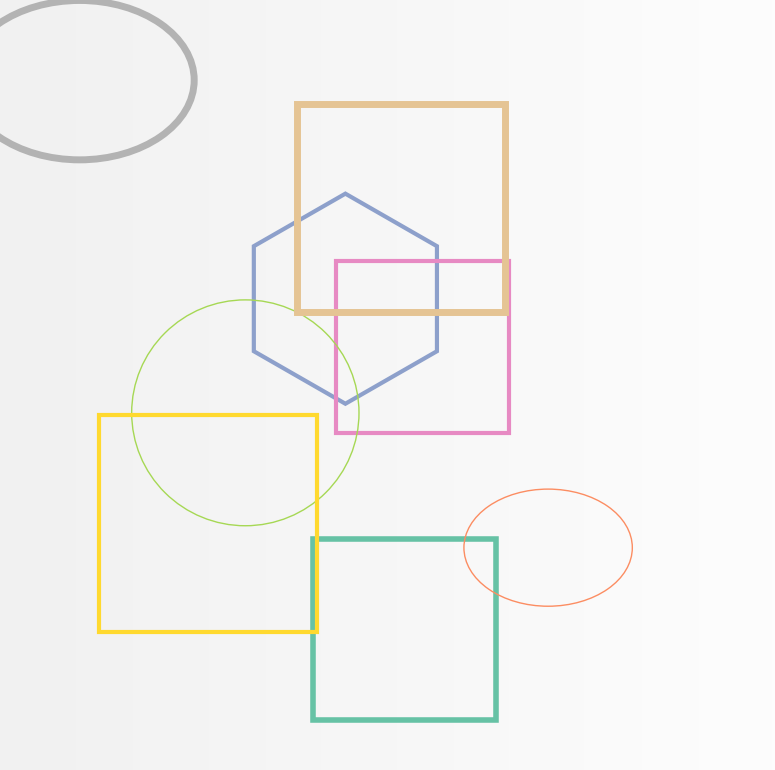[{"shape": "square", "thickness": 2, "radius": 0.59, "center": [0.522, 0.183]}, {"shape": "oval", "thickness": 0.5, "radius": 0.54, "center": [0.707, 0.289]}, {"shape": "hexagon", "thickness": 1.5, "radius": 0.68, "center": [0.446, 0.612]}, {"shape": "square", "thickness": 1.5, "radius": 0.56, "center": [0.545, 0.549]}, {"shape": "circle", "thickness": 0.5, "radius": 0.73, "center": [0.317, 0.464]}, {"shape": "square", "thickness": 1.5, "radius": 0.7, "center": [0.268, 0.32]}, {"shape": "square", "thickness": 2.5, "radius": 0.67, "center": [0.517, 0.73]}, {"shape": "oval", "thickness": 2.5, "radius": 0.74, "center": [0.103, 0.896]}]